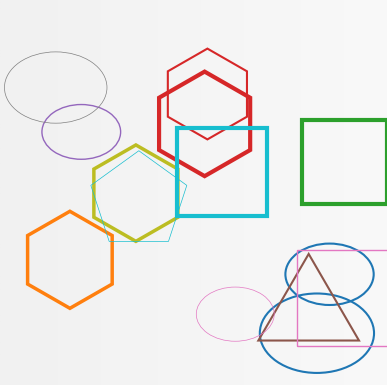[{"shape": "oval", "thickness": 1.5, "radius": 0.74, "center": [0.818, 0.135]}, {"shape": "oval", "thickness": 1.5, "radius": 0.57, "center": [0.85, 0.288]}, {"shape": "hexagon", "thickness": 2.5, "radius": 0.63, "center": [0.18, 0.325]}, {"shape": "square", "thickness": 3, "radius": 0.55, "center": [0.89, 0.579]}, {"shape": "hexagon", "thickness": 3, "radius": 0.68, "center": [0.528, 0.678]}, {"shape": "hexagon", "thickness": 1.5, "radius": 0.59, "center": [0.535, 0.756]}, {"shape": "oval", "thickness": 1, "radius": 0.51, "center": [0.21, 0.657]}, {"shape": "triangle", "thickness": 1.5, "radius": 0.75, "center": [0.797, 0.19]}, {"shape": "oval", "thickness": 0.5, "radius": 0.5, "center": [0.607, 0.184]}, {"shape": "square", "thickness": 1, "radius": 0.62, "center": [0.89, 0.226]}, {"shape": "oval", "thickness": 0.5, "radius": 0.66, "center": [0.144, 0.773]}, {"shape": "hexagon", "thickness": 2.5, "radius": 0.63, "center": [0.351, 0.498]}, {"shape": "pentagon", "thickness": 0.5, "radius": 0.65, "center": [0.358, 0.478]}, {"shape": "square", "thickness": 3, "radius": 0.57, "center": [0.573, 0.553]}]